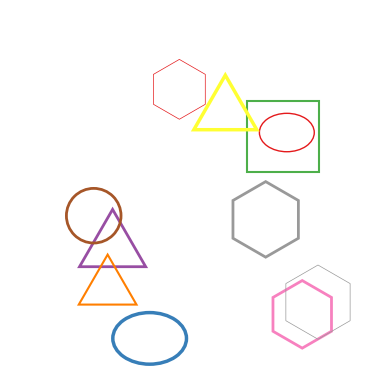[{"shape": "oval", "thickness": 1, "radius": 0.36, "center": [0.745, 0.656]}, {"shape": "hexagon", "thickness": 0.5, "radius": 0.39, "center": [0.466, 0.768]}, {"shape": "oval", "thickness": 2.5, "radius": 0.48, "center": [0.389, 0.121]}, {"shape": "square", "thickness": 1.5, "radius": 0.46, "center": [0.734, 0.645]}, {"shape": "triangle", "thickness": 2, "radius": 0.5, "center": [0.292, 0.357]}, {"shape": "triangle", "thickness": 1.5, "radius": 0.43, "center": [0.28, 0.252]}, {"shape": "triangle", "thickness": 2.5, "radius": 0.47, "center": [0.585, 0.71]}, {"shape": "circle", "thickness": 2, "radius": 0.35, "center": [0.243, 0.44]}, {"shape": "hexagon", "thickness": 2, "radius": 0.44, "center": [0.785, 0.184]}, {"shape": "hexagon", "thickness": 2, "radius": 0.49, "center": [0.69, 0.43]}, {"shape": "hexagon", "thickness": 0.5, "radius": 0.48, "center": [0.826, 0.215]}]